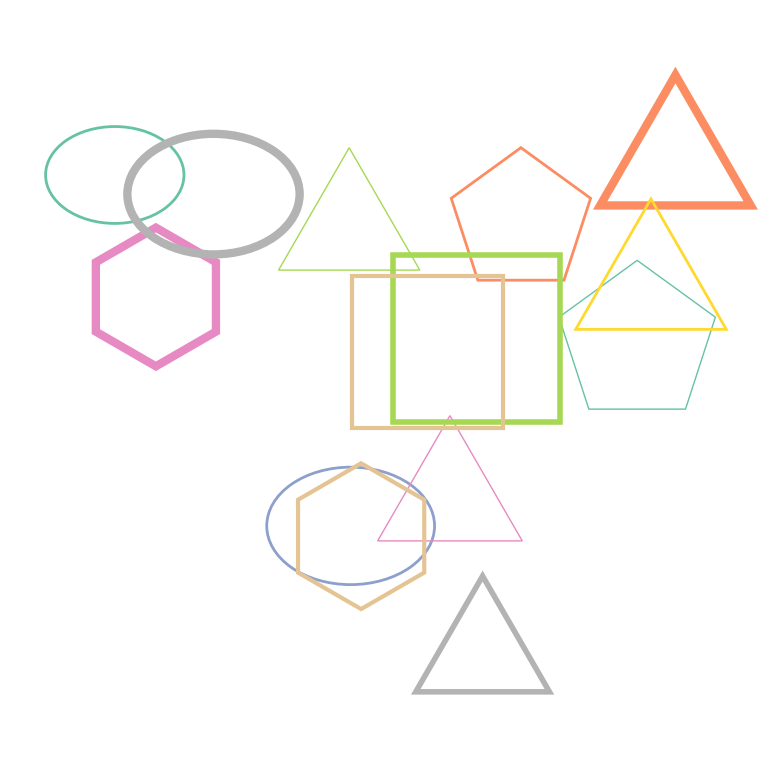[{"shape": "oval", "thickness": 1, "radius": 0.45, "center": [0.149, 0.773]}, {"shape": "pentagon", "thickness": 0.5, "radius": 0.53, "center": [0.827, 0.555]}, {"shape": "pentagon", "thickness": 1, "radius": 0.48, "center": [0.677, 0.713]}, {"shape": "triangle", "thickness": 3, "radius": 0.56, "center": [0.877, 0.79]}, {"shape": "oval", "thickness": 1, "radius": 0.54, "center": [0.455, 0.317]}, {"shape": "triangle", "thickness": 0.5, "radius": 0.54, "center": [0.584, 0.352]}, {"shape": "hexagon", "thickness": 3, "radius": 0.45, "center": [0.202, 0.614]}, {"shape": "triangle", "thickness": 0.5, "radius": 0.53, "center": [0.453, 0.702]}, {"shape": "square", "thickness": 2, "radius": 0.54, "center": [0.619, 0.56]}, {"shape": "triangle", "thickness": 1, "radius": 0.56, "center": [0.845, 0.629]}, {"shape": "hexagon", "thickness": 1.5, "radius": 0.47, "center": [0.469, 0.304]}, {"shape": "square", "thickness": 1.5, "radius": 0.49, "center": [0.555, 0.543]}, {"shape": "triangle", "thickness": 2, "radius": 0.5, "center": [0.627, 0.152]}, {"shape": "oval", "thickness": 3, "radius": 0.56, "center": [0.277, 0.748]}]